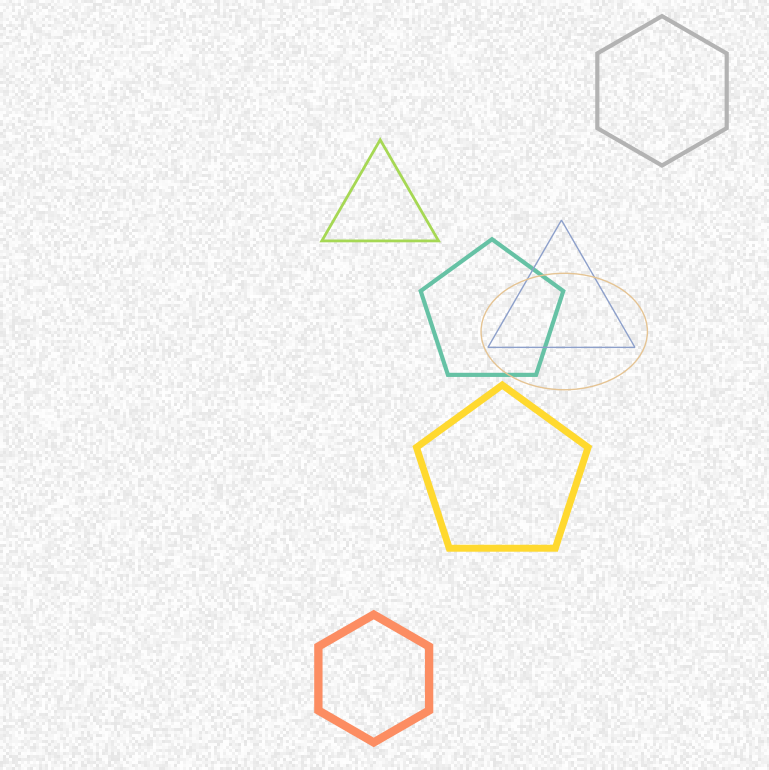[{"shape": "pentagon", "thickness": 1.5, "radius": 0.49, "center": [0.639, 0.592]}, {"shape": "hexagon", "thickness": 3, "radius": 0.42, "center": [0.485, 0.119]}, {"shape": "triangle", "thickness": 0.5, "radius": 0.55, "center": [0.729, 0.604]}, {"shape": "triangle", "thickness": 1, "radius": 0.44, "center": [0.494, 0.731]}, {"shape": "pentagon", "thickness": 2.5, "radius": 0.59, "center": [0.652, 0.383]}, {"shape": "oval", "thickness": 0.5, "radius": 0.54, "center": [0.733, 0.569]}, {"shape": "hexagon", "thickness": 1.5, "radius": 0.49, "center": [0.86, 0.882]}]